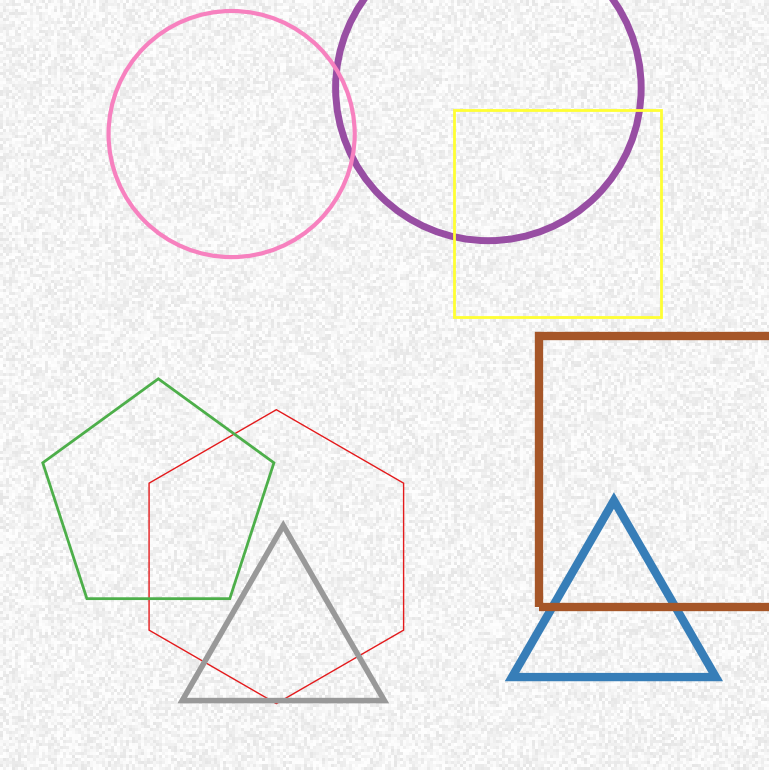[{"shape": "hexagon", "thickness": 0.5, "radius": 0.95, "center": [0.359, 0.277]}, {"shape": "triangle", "thickness": 3, "radius": 0.76, "center": [0.797, 0.197]}, {"shape": "pentagon", "thickness": 1, "radius": 0.79, "center": [0.206, 0.35]}, {"shape": "circle", "thickness": 2.5, "radius": 0.99, "center": [0.634, 0.886]}, {"shape": "square", "thickness": 1, "radius": 0.67, "center": [0.724, 0.723]}, {"shape": "square", "thickness": 3, "radius": 0.88, "center": [0.876, 0.388]}, {"shape": "circle", "thickness": 1.5, "radius": 0.8, "center": [0.301, 0.826]}, {"shape": "triangle", "thickness": 2, "radius": 0.76, "center": [0.368, 0.166]}]